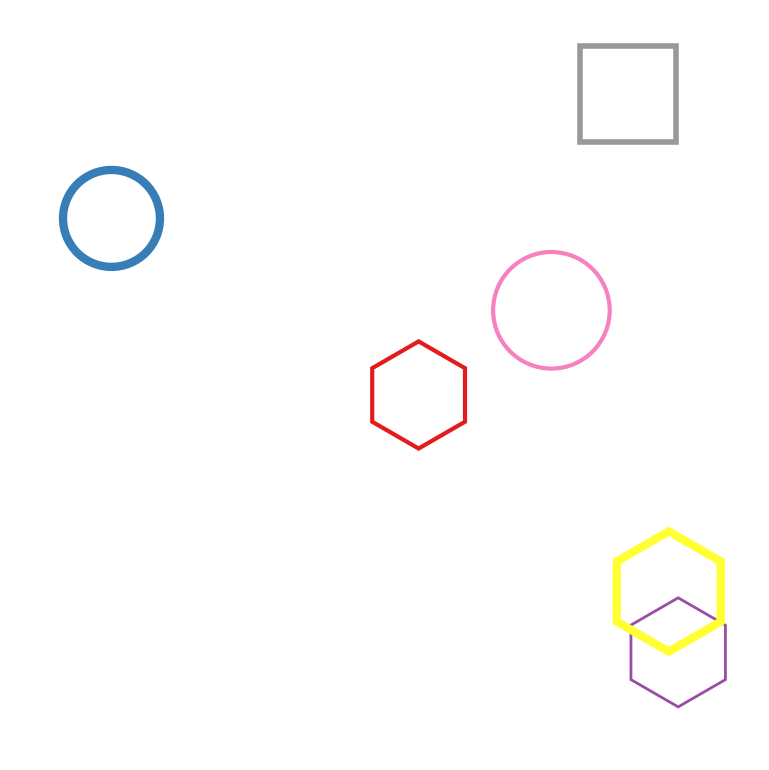[{"shape": "hexagon", "thickness": 1.5, "radius": 0.35, "center": [0.544, 0.487]}, {"shape": "circle", "thickness": 3, "radius": 0.31, "center": [0.145, 0.716]}, {"shape": "hexagon", "thickness": 1, "radius": 0.35, "center": [0.881, 0.153]}, {"shape": "hexagon", "thickness": 3, "radius": 0.39, "center": [0.868, 0.232]}, {"shape": "circle", "thickness": 1.5, "radius": 0.38, "center": [0.716, 0.597]}, {"shape": "square", "thickness": 2, "radius": 0.31, "center": [0.816, 0.878]}]